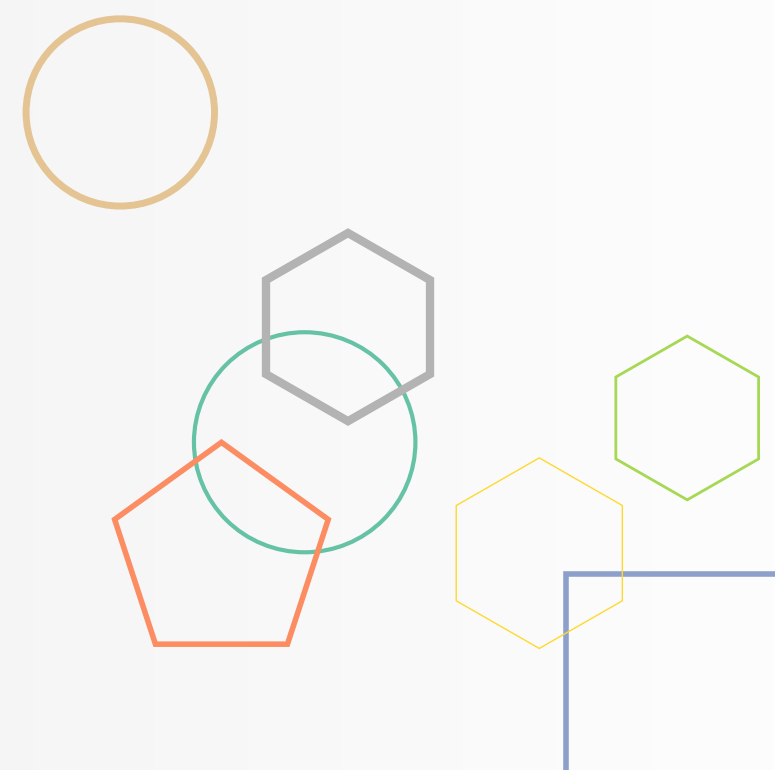[{"shape": "circle", "thickness": 1.5, "radius": 0.71, "center": [0.393, 0.426]}, {"shape": "pentagon", "thickness": 2, "radius": 0.72, "center": [0.286, 0.281]}, {"shape": "square", "thickness": 2, "radius": 0.75, "center": [0.88, 0.104]}, {"shape": "hexagon", "thickness": 1, "radius": 0.53, "center": [0.887, 0.457]}, {"shape": "hexagon", "thickness": 0.5, "radius": 0.62, "center": [0.696, 0.282]}, {"shape": "circle", "thickness": 2.5, "radius": 0.61, "center": [0.155, 0.854]}, {"shape": "hexagon", "thickness": 3, "radius": 0.61, "center": [0.449, 0.575]}]